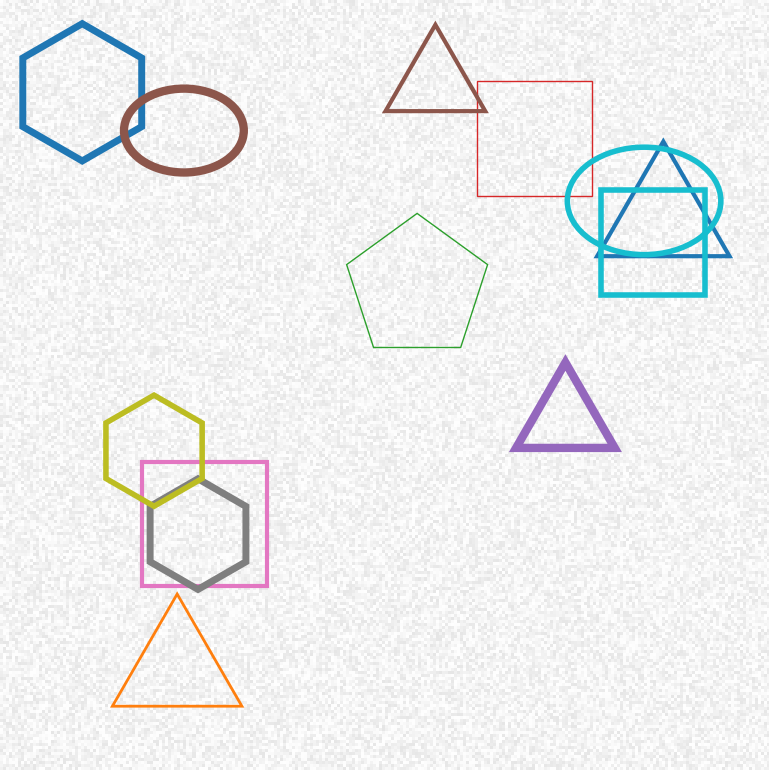[{"shape": "triangle", "thickness": 1.5, "radius": 0.5, "center": [0.861, 0.717]}, {"shape": "hexagon", "thickness": 2.5, "radius": 0.45, "center": [0.107, 0.88]}, {"shape": "triangle", "thickness": 1, "radius": 0.49, "center": [0.23, 0.131]}, {"shape": "pentagon", "thickness": 0.5, "radius": 0.48, "center": [0.542, 0.627]}, {"shape": "square", "thickness": 0.5, "radius": 0.37, "center": [0.694, 0.82]}, {"shape": "triangle", "thickness": 3, "radius": 0.37, "center": [0.734, 0.455]}, {"shape": "triangle", "thickness": 1.5, "radius": 0.37, "center": [0.565, 0.893]}, {"shape": "oval", "thickness": 3, "radius": 0.39, "center": [0.239, 0.83]}, {"shape": "square", "thickness": 1.5, "radius": 0.41, "center": [0.266, 0.32]}, {"shape": "hexagon", "thickness": 2.5, "radius": 0.36, "center": [0.257, 0.306]}, {"shape": "hexagon", "thickness": 2, "radius": 0.36, "center": [0.2, 0.415]}, {"shape": "oval", "thickness": 2, "radius": 0.5, "center": [0.836, 0.739]}, {"shape": "square", "thickness": 2, "radius": 0.34, "center": [0.848, 0.685]}]